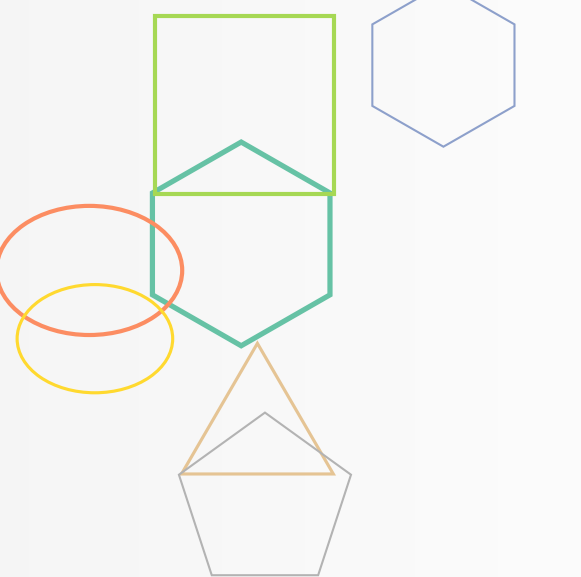[{"shape": "hexagon", "thickness": 2.5, "radius": 0.88, "center": [0.415, 0.577]}, {"shape": "oval", "thickness": 2, "radius": 0.8, "center": [0.154, 0.531]}, {"shape": "hexagon", "thickness": 1, "radius": 0.71, "center": [0.763, 0.886]}, {"shape": "square", "thickness": 2, "radius": 0.77, "center": [0.42, 0.818]}, {"shape": "oval", "thickness": 1.5, "radius": 0.67, "center": [0.163, 0.413]}, {"shape": "triangle", "thickness": 1.5, "radius": 0.75, "center": [0.443, 0.254]}, {"shape": "pentagon", "thickness": 1, "radius": 0.78, "center": [0.456, 0.129]}]